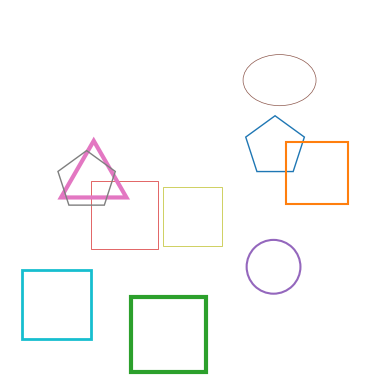[{"shape": "pentagon", "thickness": 1, "radius": 0.4, "center": [0.714, 0.619]}, {"shape": "square", "thickness": 1.5, "radius": 0.4, "center": [0.824, 0.551]}, {"shape": "square", "thickness": 3, "radius": 0.49, "center": [0.439, 0.13]}, {"shape": "square", "thickness": 0.5, "radius": 0.44, "center": [0.324, 0.442]}, {"shape": "circle", "thickness": 1.5, "radius": 0.35, "center": [0.71, 0.307]}, {"shape": "oval", "thickness": 0.5, "radius": 0.47, "center": [0.726, 0.792]}, {"shape": "triangle", "thickness": 3, "radius": 0.49, "center": [0.243, 0.536]}, {"shape": "pentagon", "thickness": 1, "radius": 0.39, "center": [0.225, 0.531]}, {"shape": "square", "thickness": 0.5, "radius": 0.38, "center": [0.5, 0.439]}, {"shape": "square", "thickness": 2, "radius": 0.45, "center": [0.148, 0.21]}]